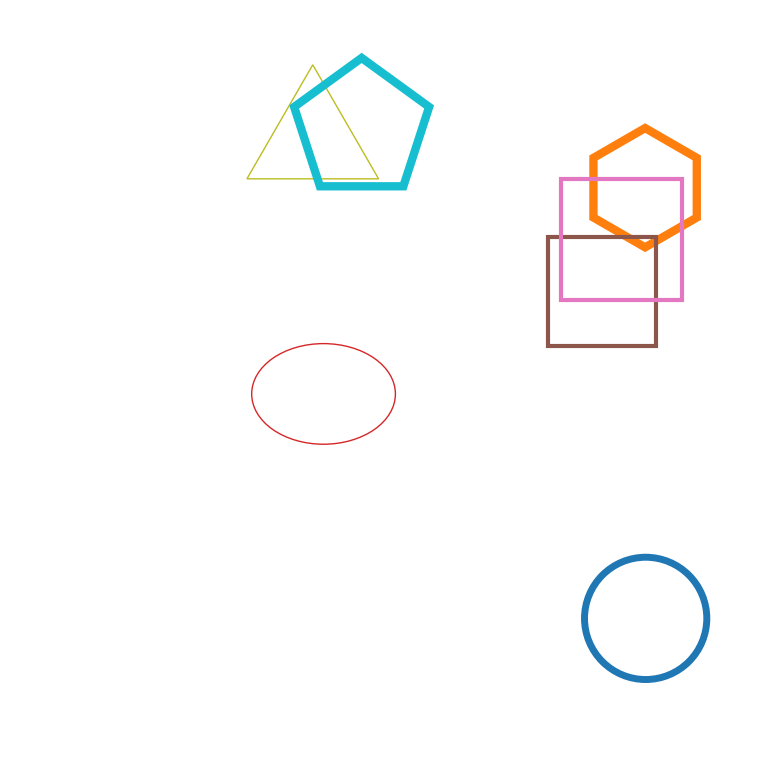[{"shape": "circle", "thickness": 2.5, "radius": 0.4, "center": [0.839, 0.197]}, {"shape": "hexagon", "thickness": 3, "radius": 0.39, "center": [0.838, 0.756]}, {"shape": "oval", "thickness": 0.5, "radius": 0.47, "center": [0.42, 0.488]}, {"shape": "square", "thickness": 1.5, "radius": 0.35, "center": [0.781, 0.621]}, {"shape": "square", "thickness": 1.5, "radius": 0.39, "center": [0.807, 0.689]}, {"shape": "triangle", "thickness": 0.5, "radius": 0.49, "center": [0.406, 0.817]}, {"shape": "pentagon", "thickness": 3, "radius": 0.46, "center": [0.47, 0.833]}]